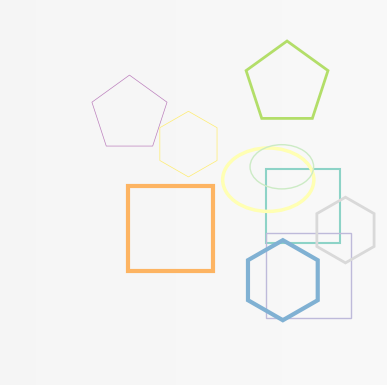[{"shape": "square", "thickness": 1.5, "radius": 0.48, "center": [0.782, 0.466]}, {"shape": "oval", "thickness": 2.5, "radius": 0.59, "center": [0.692, 0.533]}, {"shape": "square", "thickness": 1, "radius": 0.55, "center": [0.796, 0.284]}, {"shape": "hexagon", "thickness": 3, "radius": 0.52, "center": [0.73, 0.272]}, {"shape": "square", "thickness": 3, "radius": 0.55, "center": [0.44, 0.407]}, {"shape": "pentagon", "thickness": 2, "radius": 0.56, "center": [0.741, 0.782]}, {"shape": "hexagon", "thickness": 2, "radius": 0.43, "center": [0.892, 0.402]}, {"shape": "pentagon", "thickness": 0.5, "radius": 0.51, "center": [0.334, 0.703]}, {"shape": "oval", "thickness": 1, "radius": 0.41, "center": [0.727, 0.567]}, {"shape": "hexagon", "thickness": 0.5, "radius": 0.43, "center": [0.486, 0.626]}]